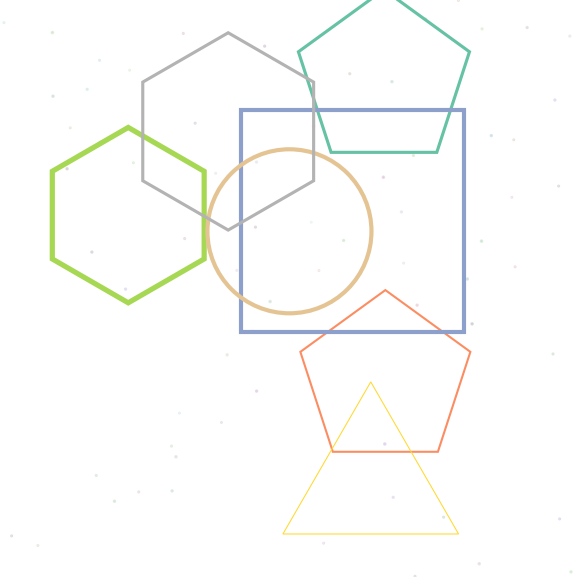[{"shape": "pentagon", "thickness": 1.5, "radius": 0.78, "center": [0.665, 0.861]}, {"shape": "pentagon", "thickness": 1, "radius": 0.77, "center": [0.667, 0.342]}, {"shape": "square", "thickness": 2, "radius": 0.96, "center": [0.61, 0.617]}, {"shape": "hexagon", "thickness": 2.5, "radius": 0.76, "center": [0.222, 0.627]}, {"shape": "triangle", "thickness": 0.5, "radius": 0.88, "center": [0.642, 0.162]}, {"shape": "circle", "thickness": 2, "radius": 0.71, "center": [0.501, 0.599]}, {"shape": "hexagon", "thickness": 1.5, "radius": 0.85, "center": [0.395, 0.772]}]